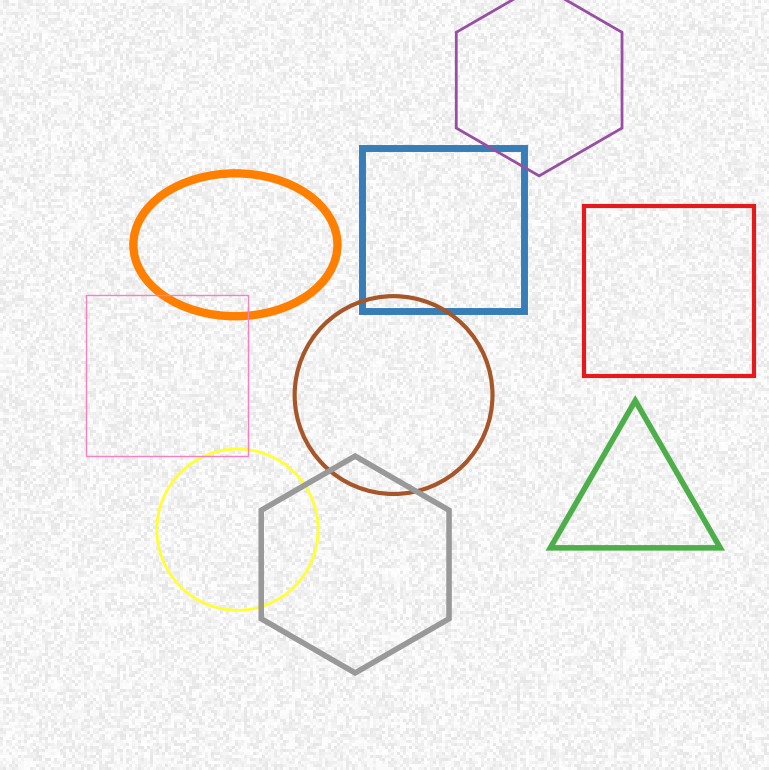[{"shape": "square", "thickness": 1.5, "radius": 0.55, "center": [0.869, 0.622]}, {"shape": "square", "thickness": 2.5, "radius": 0.53, "center": [0.575, 0.702]}, {"shape": "triangle", "thickness": 2, "radius": 0.64, "center": [0.825, 0.352]}, {"shape": "hexagon", "thickness": 1, "radius": 0.62, "center": [0.7, 0.896]}, {"shape": "oval", "thickness": 3, "radius": 0.66, "center": [0.306, 0.682]}, {"shape": "circle", "thickness": 1, "radius": 0.52, "center": [0.308, 0.312]}, {"shape": "circle", "thickness": 1.5, "radius": 0.64, "center": [0.511, 0.487]}, {"shape": "square", "thickness": 0.5, "radius": 0.52, "center": [0.217, 0.513]}, {"shape": "hexagon", "thickness": 2, "radius": 0.7, "center": [0.461, 0.267]}]